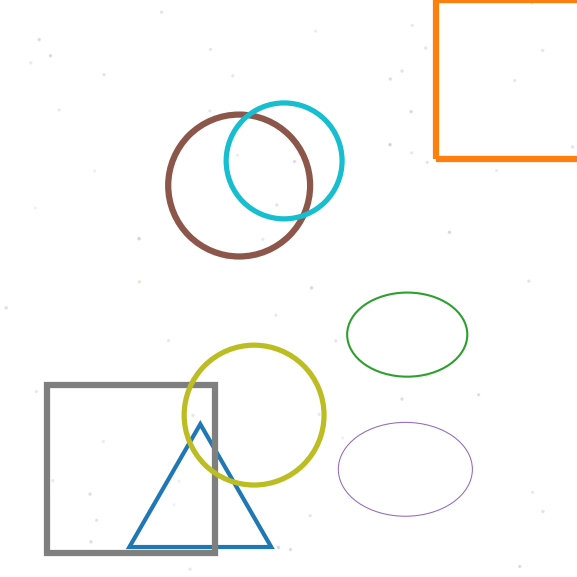[{"shape": "triangle", "thickness": 2, "radius": 0.71, "center": [0.347, 0.123]}, {"shape": "square", "thickness": 3, "radius": 0.69, "center": [0.893, 0.861]}, {"shape": "oval", "thickness": 1, "radius": 0.52, "center": [0.705, 0.42]}, {"shape": "oval", "thickness": 0.5, "radius": 0.58, "center": [0.702, 0.186]}, {"shape": "circle", "thickness": 3, "radius": 0.61, "center": [0.414, 0.678]}, {"shape": "square", "thickness": 3, "radius": 0.72, "center": [0.227, 0.187]}, {"shape": "circle", "thickness": 2.5, "radius": 0.61, "center": [0.44, 0.28]}, {"shape": "circle", "thickness": 2.5, "radius": 0.5, "center": [0.492, 0.721]}]